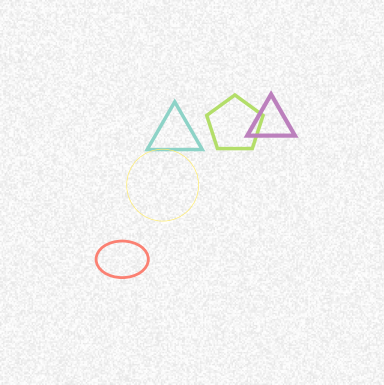[{"shape": "triangle", "thickness": 2.5, "radius": 0.41, "center": [0.454, 0.653]}, {"shape": "oval", "thickness": 2, "radius": 0.34, "center": [0.317, 0.326]}, {"shape": "pentagon", "thickness": 2.5, "radius": 0.38, "center": [0.61, 0.676]}, {"shape": "triangle", "thickness": 3, "radius": 0.36, "center": [0.704, 0.683]}, {"shape": "circle", "thickness": 0.5, "radius": 0.47, "center": [0.423, 0.519]}]